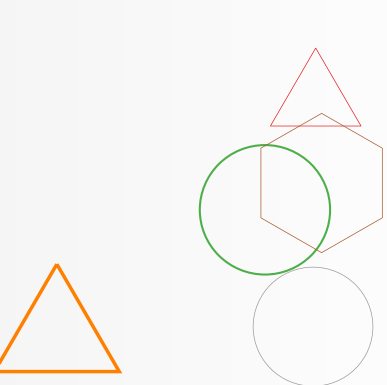[{"shape": "triangle", "thickness": 0.5, "radius": 0.68, "center": [0.815, 0.74]}, {"shape": "circle", "thickness": 1.5, "radius": 0.84, "center": [0.684, 0.455]}, {"shape": "triangle", "thickness": 2.5, "radius": 0.93, "center": [0.147, 0.128]}, {"shape": "hexagon", "thickness": 0.5, "radius": 0.9, "center": [0.83, 0.525]}, {"shape": "circle", "thickness": 0.5, "radius": 0.77, "center": [0.808, 0.152]}]